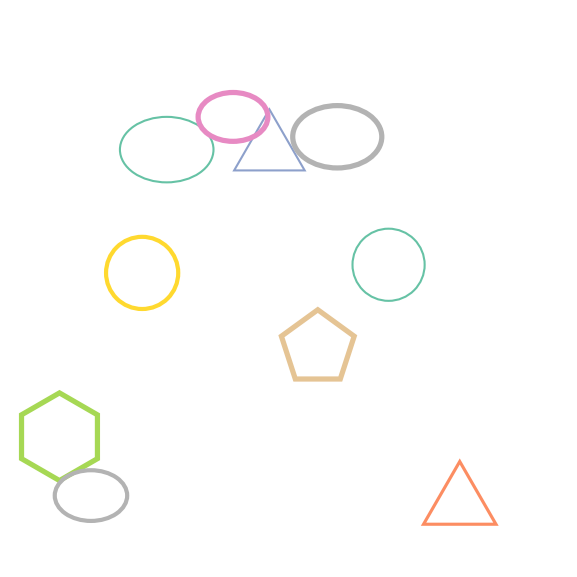[{"shape": "circle", "thickness": 1, "radius": 0.31, "center": [0.673, 0.541]}, {"shape": "oval", "thickness": 1, "radius": 0.41, "center": [0.289, 0.74]}, {"shape": "triangle", "thickness": 1.5, "radius": 0.36, "center": [0.796, 0.128]}, {"shape": "triangle", "thickness": 1, "radius": 0.35, "center": [0.467, 0.739]}, {"shape": "oval", "thickness": 2.5, "radius": 0.3, "center": [0.403, 0.797]}, {"shape": "hexagon", "thickness": 2.5, "radius": 0.38, "center": [0.103, 0.243]}, {"shape": "circle", "thickness": 2, "radius": 0.31, "center": [0.246, 0.527]}, {"shape": "pentagon", "thickness": 2.5, "radius": 0.33, "center": [0.55, 0.396]}, {"shape": "oval", "thickness": 2, "radius": 0.31, "center": [0.158, 0.141]}, {"shape": "oval", "thickness": 2.5, "radius": 0.39, "center": [0.584, 0.762]}]